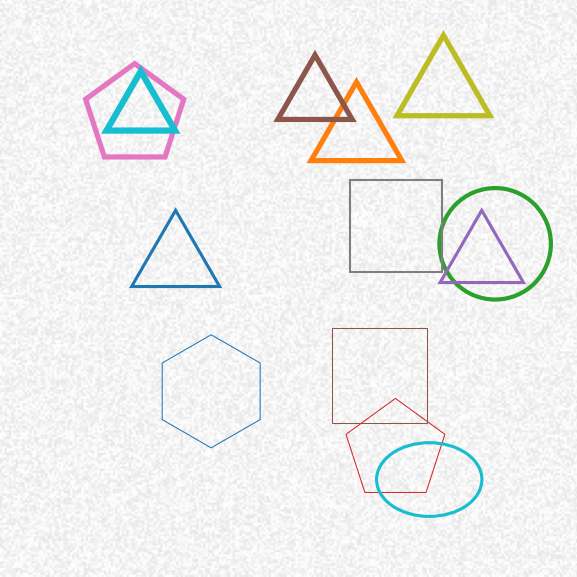[{"shape": "hexagon", "thickness": 0.5, "radius": 0.49, "center": [0.366, 0.322]}, {"shape": "triangle", "thickness": 1.5, "radius": 0.44, "center": [0.304, 0.547]}, {"shape": "triangle", "thickness": 2.5, "radius": 0.45, "center": [0.617, 0.766]}, {"shape": "circle", "thickness": 2, "radius": 0.48, "center": [0.857, 0.577]}, {"shape": "pentagon", "thickness": 0.5, "radius": 0.45, "center": [0.685, 0.219]}, {"shape": "triangle", "thickness": 1.5, "radius": 0.42, "center": [0.834, 0.552]}, {"shape": "square", "thickness": 0.5, "radius": 0.41, "center": [0.657, 0.349]}, {"shape": "triangle", "thickness": 2.5, "radius": 0.37, "center": [0.545, 0.83]}, {"shape": "pentagon", "thickness": 2.5, "radius": 0.45, "center": [0.233, 0.8]}, {"shape": "square", "thickness": 1, "radius": 0.4, "center": [0.686, 0.607]}, {"shape": "triangle", "thickness": 2.5, "radius": 0.46, "center": [0.768, 0.845]}, {"shape": "triangle", "thickness": 3, "radius": 0.34, "center": [0.244, 0.807]}, {"shape": "oval", "thickness": 1.5, "radius": 0.46, "center": [0.743, 0.169]}]